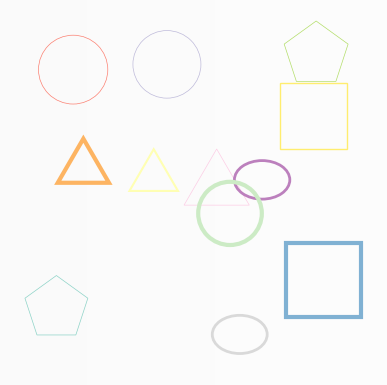[{"shape": "pentagon", "thickness": 0.5, "radius": 0.43, "center": [0.146, 0.199]}, {"shape": "triangle", "thickness": 1.5, "radius": 0.36, "center": [0.397, 0.54]}, {"shape": "circle", "thickness": 0.5, "radius": 0.44, "center": [0.431, 0.833]}, {"shape": "circle", "thickness": 0.5, "radius": 0.45, "center": [0.189, 0.819]}, {"shape": "square", "thickness": 3, "radius": 0.48, "center": [0.835, 0.273]}, {"shape": "triangle", "thickness": 3, "radius": 0.38, "center": [0.215, 0.563]}, {"shape": "pentagon", "thickness": 0.5, "radius": 0.43, "center": [0.816, 0.859]}, {"shape": "triangle", "thickness": 0.5, "radius": 0.49, "center": [0.559, 0.516]}, {"shape": "oval", "thickness": 2, "radius": 0.35, "center": [0.619, 0.131]}, {"shape": "oval", "thickness": 2, "radius": 0.36, "center": [0.676, 0.533]}, {"shape": "circle", "thickness": 3, "radius": 0.41, "center": [0.594, 0.446]}, {"shape": "square", "thickness": 1, "radius": 0.43, "center": [0.809, 0.699]}]